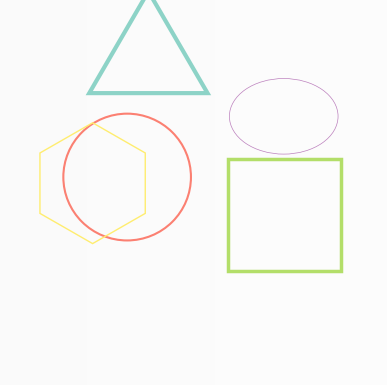[{"shape": "triangle", "thickness": 3, "radius": 0.88, "center": [0.383, 0.846]}, {"shape": "circle", "thickness": 1.5, "radius": 0.82, "center": [0.328, 0.54]}, {"shape": "square", "thickness": 2.5, "radius": 0.73, "center": [0.734, 0.441]}, {"shape": "oval", "thickness": 0.5, "radius": 0.7, "center": [0.732, 0.698]}, {"shape": "hexagon", "thickness": 1, "radius": 0.78, "center": [0.239, 0.524]}]